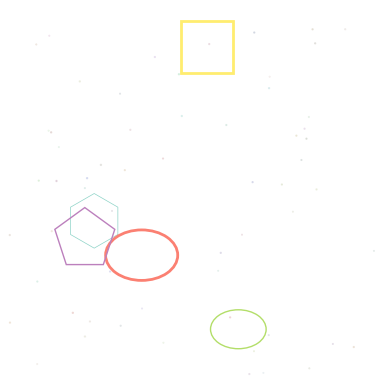[{"shape": "hexagon", "thickness": 0.5, "radius": 0.35, "center": [0.245, 0.426]}, {"shape": "oval", "thickness": 2, "radius": 0.47, "center": [0.368, 0.337]}, {"shape": "oval", "thickness": 1, "radius": 0.36, "center": [0.619, 0.145]}, {"shape": "pentagon", "thickness": 1, "radius": 0.41, "center": [0.22, 0.379]}, {"shape": "square", "thickness": 2, "radius": 0.33, "center": [0.538, 0.878]}]